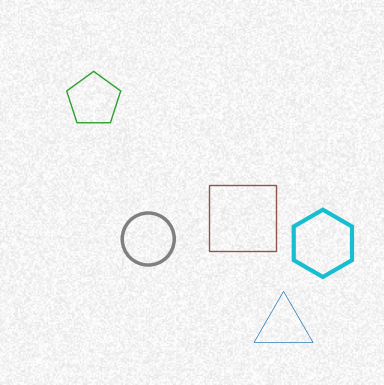[{"shape": "triangle", "thickness": 0.5, "radius": 0.44, "center": [0.736, 0.155]}, {"shape": "pentagon", "thickness": 1, "radius": 0.37, "center": [0.243, 0.741]}, {"shape": "square", "thickness": 1, "radius": 0.43, "center": [0.63, 0.434]}, {"shape": "circle", "thickness": 2.5, "radius": 0.34, "center": [0.385, 0.379]}, {"shape": "hexagon", "thickness": 3, "radius": 0.44, "center": [0.839, 0.368]}]